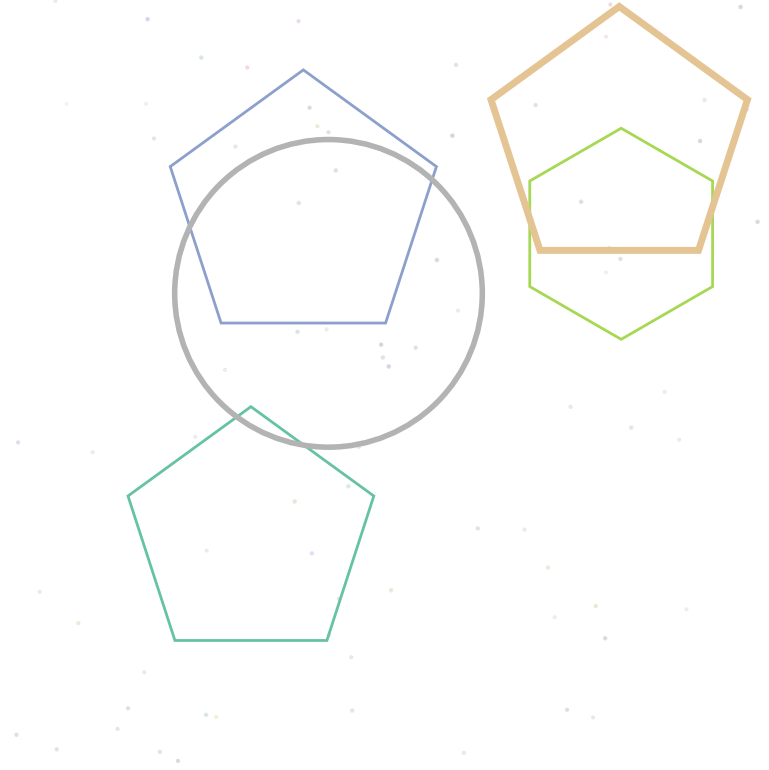[{"shape": "pentagon", "thickness": 1, "radius": 0.84, "center": [0.326, 0.304]}, {"shape": "pentagon", "thickness": 1, "radius": 0.91, "center": [0.394, 0.727]}, {"shape": "hexagon", "thickness": 1, "radius": 0.69, "center": [0.807, 0.696]}, {"shape": "pentagon", "thickness": 2.5, "radius": 0.88, "center": [0.804, 0.816]}, {"shape": "circle", "thickness": 2, "radius": 1.0, "center": [0.427, 0.619]}]